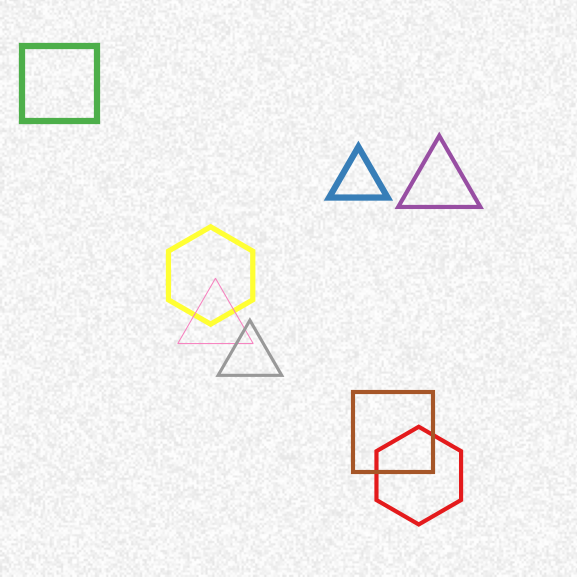[{"shape": "hexagon", "thickness": 2, "radius": 0.42, "center": [0.725, 0.176]}, {"shape": "triangle", "thickness": 3, "radius": 0.29, "center": [0.621, 0.686]}, {"shape": "square", "thickness": 3, "radius": 0.33, "center": [0.103, 0.854]}, {"shape": "triangle", "thickness": 2, "radius": 0.41, "center": [0.761, 0.682]}, {"shape": "hexagon", "thickness": 2.5, "radius": 0.42, "center": [0.365, 0.522]}, {"shape": "square", "thickness": 2, "radius": 0.35, "center": [0.681, 0.25]}, {"shape": "triangle", "thickness": 0.5, "radius": 0.38, "center": [0.373, 0.442]}, {"shape": "triangle", "thickness": 1.5, "radius": 0.32, "center": [0.433, 0.381]}]